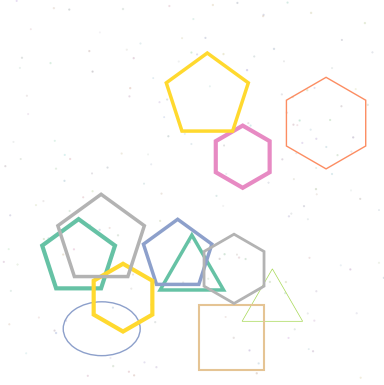[{"shape": "pentagon", "thickness": 3, "radius": 0.5, "center": [0.204, 0.331]}, {"shape": "triangle", "thickness": 2.5, "radius": 0.48, "center": [0.498, 0.294]}, {"shape": "hexagon", "thickness": 1, "radius": 0.59, "center": [0.847, 0.68]}, {"shape": "oval", "thickness": 1, "radius": 0.5, "center": [0.264, 0.146]}, {"shape": "pentagon", "thickness": 2.5, "radius": 0.47, "center": [0.461, 0.337]}, {"shape": "hexagon", "thickness": 3, "radius": 0.4, "center": [0.63, 0.593]}, {"shape": "triangle", "thickness": 0.5, "radius": 0.45, "center": [0.707, 0.211]}, {"shape": "hexagon", "thickness": 3, "radius": 0.44, "center": [0.32, 0.227]}, {"shape": "pentagon", "thickness": 2.5, "radius": 0.56, "center": [0.538, 0.75]}, {"shape": "square", "thickness": 1.5, "radius": 0.42, "center": [0.601, 0.125]}, {"shape": "pentagon", "thickness": 2.5, "radius": 0.59, "center": [0.263, 0.377]}, {"shape": "hexagon", "thickness": 2, "radius": 0.45, "center": [0.608, 0.302]}]